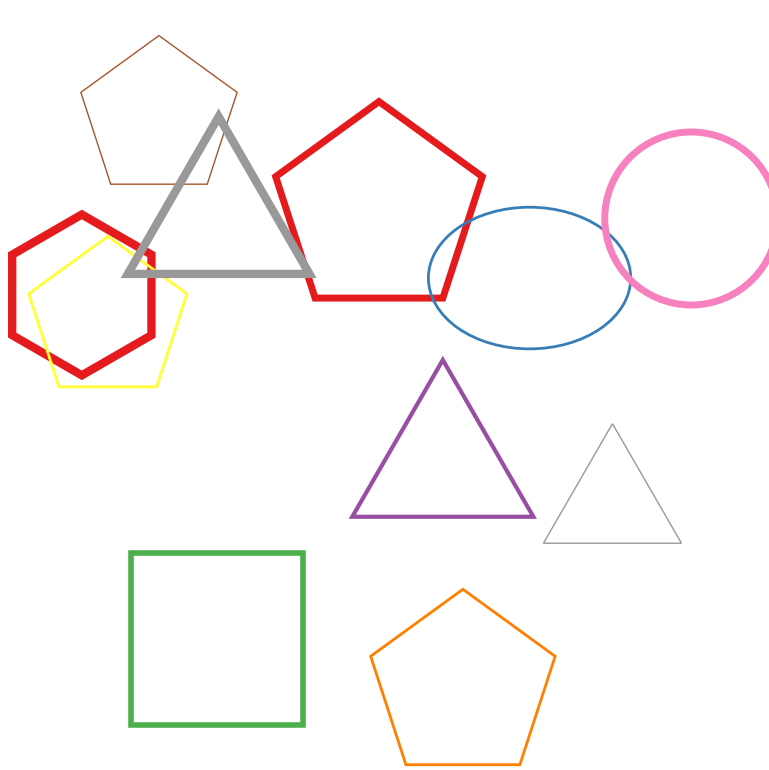[{"shape": "hexagon", "thickness": 3, "radius": 0.52, "center": [0.106, 0.617]}, {"shape": "pentagon", "thickness": 2.5, "radius": 0.71, "center": [0.492, 0.727]}, {"shape": "oval", "thickness": 1, "radius": 0.66, "center": [0.688, 0.639]}, {"shape": "square", "thickness": 2, "radius": 0.56, "center": [0.281, 0.17]}, {"shape": "triangle", "thickness": 1.5, "radius": 0.68, "center": [0.575, 0.397]}, {"shape": "pentagon", "thickness": 1, "radius": 0.63, "center": [0.601, 0.109]}, {"shape": "pentagon", "thickness": 1, "radius": 0.54, "center": [0.14, 0.585]}, {"shape": "pentagon", "thickness": 0.5, "radius": 0.53, "center": [0.206, 0.847]}, {"shape": "circle", "thickness": 2.5, "radius": 0.56, "center": [0.898, 0.716]}, {"shape": "triangle", "thickness": 3, "radius": 0.68, "center": [0.284, 0.712]}, {"shape": "triangle", "thickness": 0.5, "radius": 0.52, "center": [0.795, 0.346]}]